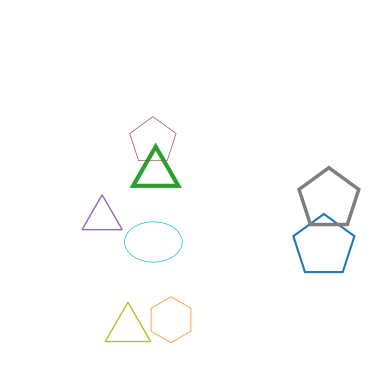[{"shape": "pentagon", "thickness": 1.5, "radius": 0.42, "center": [0.841, 0.361]}, {"shape": "hexagon", "thickness": 0.5, "radius": 0.3, "center": [0.444, 0.169]}, {"shape": "triangle", "thickness": 3, "radius": 0.34, "center": [0.404, 0.551]}, {"shape": "triangle", "thickness": 1, "radius": 0.3, "center": [0.265, 0.434]}, {"shape": "pentagon", "thickness": 0.5, "radius": 0.32, "center": [0.397, 0.634]}, {"shape": "pentagon", "thickness": 2.5, "radius": 0.41, "center": [0.854, 0.483]}, {"shape": "triangle", "thickness": 1, "radius": 0.34, "center": [0.332, 0.147]}, {"shape": "oval", "thickness": 0.5, "radius": 0.37, "center": [0.398, 0.372]}]